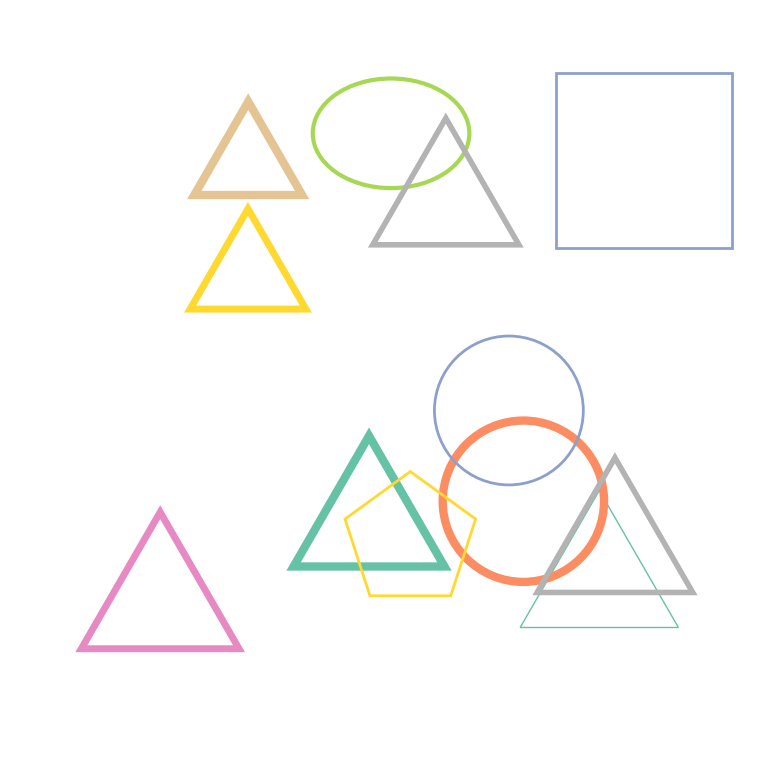[{"shape": "triangle", "thickness": 0.5, "radius": 0.59, "center": [0.778, 0.244]}, {"shape": "triangle", "thickness": 3, "radius": 0.57, "center": [0.479, 0.321]}, {"shape": "circle", "thickness": 3, "radius": 0.52, "center": [0.68, 0.349]}, {"shape": "circle", "thickness": 1, "radius": 0.48, "center": [0.661, 0.467]}, {"shape": "square", "thickness": 1, "radius": 0.57, "center": [0.837, 0.791]}, {"shape": "triangle", "thickness": 2.5, "radius": 0.59, "center": [0.208, 0.217]}, {"shape": "oval", "thickness": 1.5, "radius": 0.51, "center": [0.508, 0.827]}, {"shape": "pentagon", "thickness": 1, "radius": 0.45, "center": [0.533, 0.298]}, {"shape": "triangle", "thickness": 2.5, "radius": 0.43, "center": [0.322, 0.642]}, {"shape": "triangle", "thickness": 3, "radius": 0.4, "center": [0.322, 0.787]}, {"shape": "triangle", "thickness": 2, "radius": 0.58, "center": [0.799, 0.289]}, {"shape": "triangle", "thickness": 2, "radius": 0.55, "center": [0.579, 0.737]}]